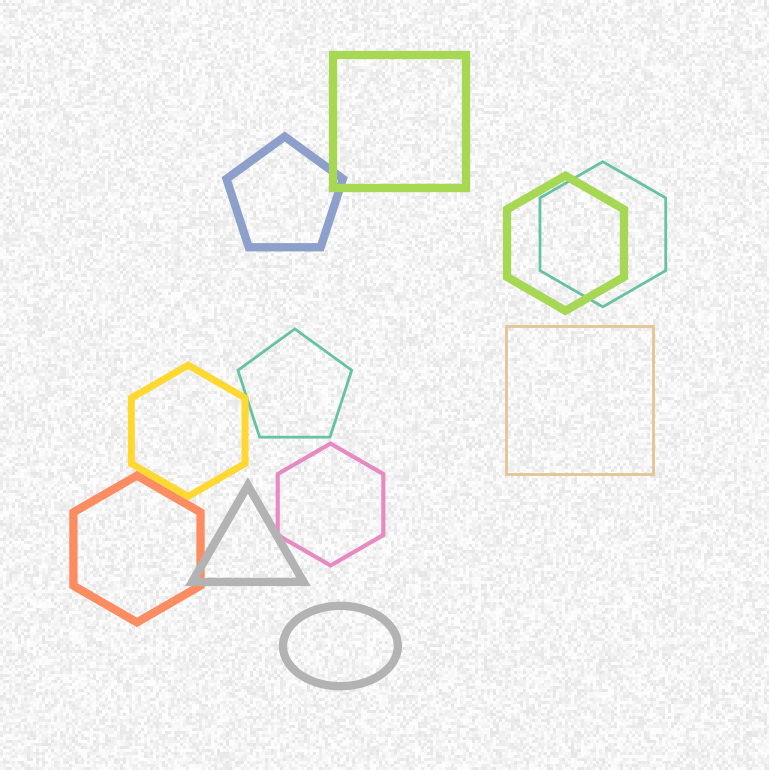[{"shape": "pentagon", "thickness": 1, "radius": 0.39, "center": [0.383, 0.495]}, {"shape": "hexagon", "thickness": 1, "radius": 0.47, "center": [0.783, 0.696]}, {"shape": "hexagon", "thickness": 3, "radius": 0.48, "center": [0.178, 0.287]}, {"shape": "pentagon", "thickness": 3, "radius": 0.4, "center": [0.37, 0.743]}, {"shape": "hexagon", "thickness": 1.5, "radius": 0.4, "center": [0.429, 0.345]}, {"shape": "square", "thickness": 3, "radius": 0.43, "center": [0.518, 0.842]}, {"shape": "hexagon", "thickness": 3, "radius": 0.44, "center": [0.734, 0.684]}, {"shape": "hexagon", "thickness": 2.5, "radius": 0.43, "center": [0.244, 0.441]}, {"shape": "square", "thickness": 1, "radius": 0.48, "center": [0.753, 0.48]}, {"shape": "oval", "thickness": 3, "radius": 0.37, "center": [0.442, 0.161]}, {"shape": "triangle", "thickness": 3, "radius": 0.42, "center": [0.322, 0.286]}]